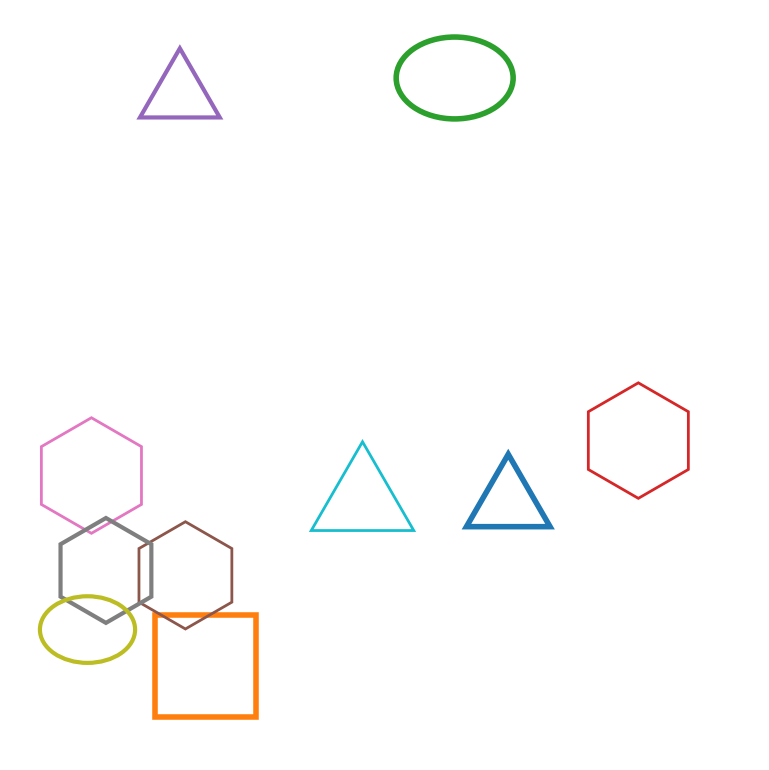[{"shape": "triangle", "thickness": 2, "radius": 0.31, "center": [0.66, 0.347]}, {"shape": "square", "thickness": 2, "radius": 0.33, "center": [0.267, 0.135]}, {"shape": "oval", "thickness": 2, "radius": 0.38, "center": [0.59, 0.899]}, {"shape": "hexagon", "thickness": 1, "radius": 0.37, "center": [0.829, 0.428]}, {"shape": "triangle", "thickness": 1.5, "radius": 0.3, "center": [0.234, 0.877]}, {"shape": "hexagon", "thickness": 1, "radius": 0.35, "center": [0.241, 0.253]}, {"shape": "hexagon", "thickness": 1, "radius": 0.38, "center": [0.119, 0.382]}, {"shape": "hexagon", "thickness": 1.5, "radius": 0.34, "center": [0.138, 0.259]}, {"shape": "oval", "thickness": 1.5, "radius": 0.31, "center": [0.114, 0.182]}, {"shape": "triangle", "thickness": 1, "radius": 0.38, "center": [0.471, 0.349]}]